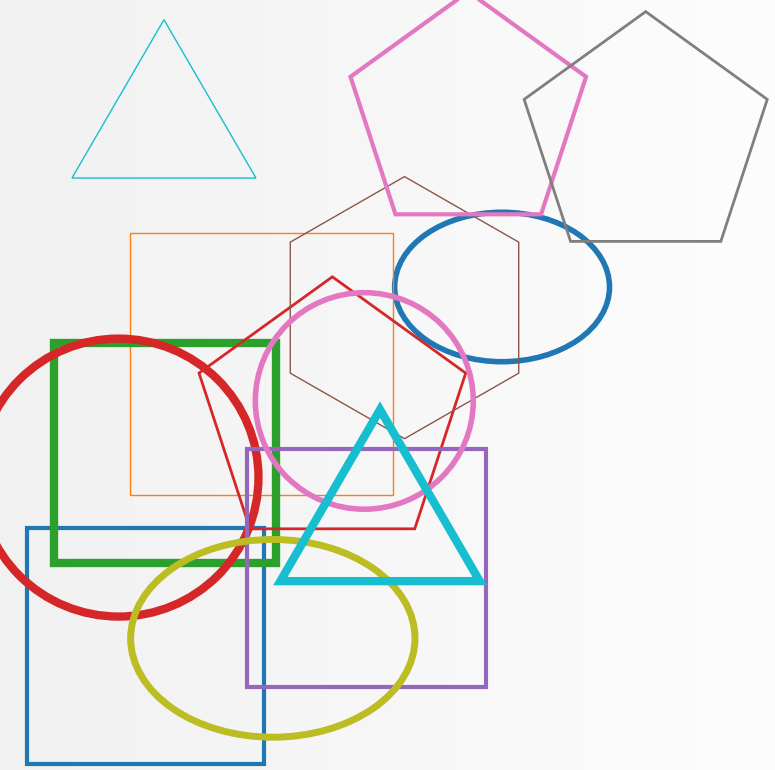[{"shape": "oval", "thickness": 2, "radius": 0.69, "center": [0.648, 0.627]}, {"shape": "square", "thickness": 1.5, "radius": 0.77, "center": [0.187, 0.161]}, {"shape": "square", "thickness": 0.5, "radius": 0.85, "center": [0.337, 0.527]}, {"shape": "square", "thickness": 3, "radius": 0.71, "center": [0.213, 0.412]}, {"shape": "circle", "thickness": 3, "radius": 0.9, "center": [0.153, 0.38]}, {"shape": "pentagon", "thickness": 1, "radius": 0.9, "center": [0.429, 0.46]}, {"shape": "square", "thickness": 1.5, "radius": 0.77, "center": [0.473, 0.262]}, {"shape": "hexagon", "thickness": 0.5, "radius": 0.85, "center": [0.522, 0.6]}, {"shape": "circle", "thickness": 2, "radius": 0.7, "center": [0.47, 0.479]}, {"shape": "pentagon", "thickness": 1.5, "radius": 0.8, "center": [0.604, 0.851]}, {"shape": "pentagon", "thickness": 1, "radius": 0.82, "center": [0.833, 0.82]}, {"shape": "oval", "thickness": 2.5, "radius": 0.92, "center": [0.352, 0.171]}, {"shape": "triangle", "thickness": 3, "radius": 0.74, "center": [0.49, 0.32]}, {"shape": "triangle", "thickness": 0.5, "radius": 0.69, "center": [0.212, 0.837]}]